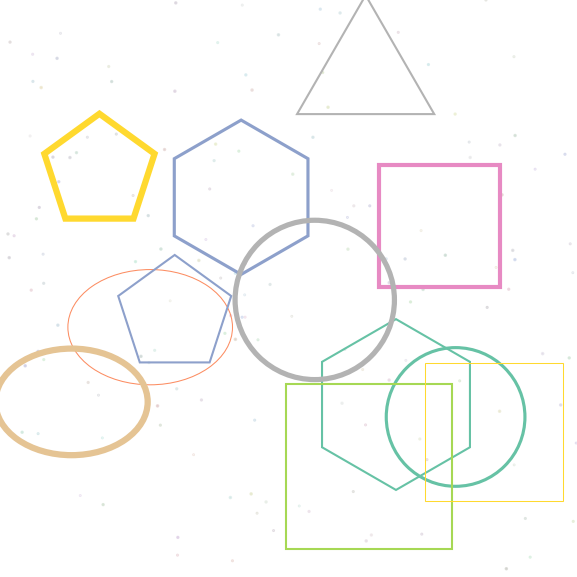[{"shape": "circle", "thickness": 1.5, "radius": 0.6, "center": [0.789, 0.277]}, {"shape": "hexagon", "thickness": 1, "radius": 0.74, "center": [0.686, 0.299]}, {"shape": "oval", "thickness": 0.5, "radius": 0.71, "center": [0.26, 0.433]}, {"shape": "pentagon", "thickness": 1, "radius": 0.51, "center": [0.303, 0.455]}, {"shape": "hexagon", "thickness": 1.5, "radius": 0.67, "center": [0.418, 0.658]}, {"shape": "square", "thickness": 2, "radius": 0.53, "center": [0.761, 0.608]}, {"shape": "square", "thickness": 1, "radius": 0.72, "center": [0.639, 0.192]}, {"shape": "pentagon", "thickness": 3, "radius": 0.5, "center": [0.172, 0.702]}, {"shape": "square", "thickness": 0.5, "radius": 0.6, "center": [0.856, 0.251]}, {"shape": "oval", "thickness": 3, "radius": 0.66, "center": [0.124, 0.303]}, {"shape": "circle", "thickness": 2.5, "radius": 0.69, "center": [0.545, 0.48]}, {"shape": "triangle", "thickness": 1, "radius": 0.69, "center": [0.633, 0.87]}]